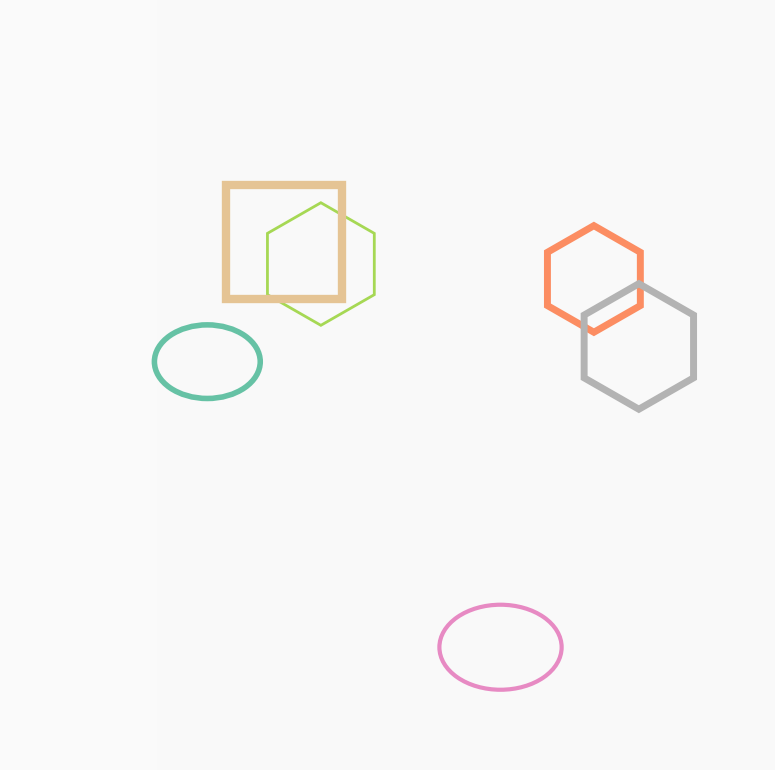[{"shape": "oval", "thickness": 2, "radius": 0.34, "center": [0.268, 0.53]}, {"shape": "hexagon", "thickness": 2.5, "radius": 0.35, "center": [0.766, 0.638]}, {"shape": "oval", "thickness": 1.5, "radius": 0.39, "center": [0.646, 0.159]}, {"shape": "hexagon", "thickness": 1, "radius": 0.4, "center": [0.414, 0.657]}, {"shape": "square", "thickness": 3, "radius": 0.37, "center": [0.366, 0.685]}, {"shape": "hexagon", "thickness": 2.5, "radius": 0.41, "center": [0.824, 0.55]}]